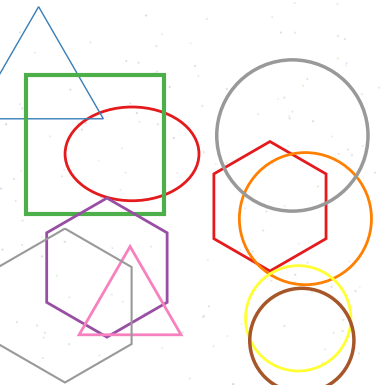[{"shape": "hexagon", "thickness": 2, "radius": 0.84, "center": [0.701, 0.464]}, {"shape": "oval", "thickness": 2, "radius": 0.87, "center": [0.343, 0.6]}, {"shape": "triangle", "thickness": 1, "radius": 0.97, "center": [0.1, 0.789]}, {"shape": "square", "thickness": 3, "radius": 0.9, "center": [0.246, 0.625]}, {"shape": "hexagon", "thickness": 2, "radius": 0.9, "center": [0.278, 0.305]}, {"shape": "circle", "thickness": 2, "radius": 0.86, "center": [0.793, 0.432]}, {"shape": "circle", "thickness": 2, "radius": 0.68, "center": [0.775, 0.173]}, {"shape": "circle", "thickness": 2.5, "radius": 0.68, "center": [0.784, 0.116]}, {"shape": "triangle", "thickness": 2, "radius": 0.76, "center": [0.338, 0.207]}, {"shape": "circle", "thickness": 2.5, "radius": 0.98, "center": [0.759, 0.648]}, {"shape": "hexagon", "thickness": 1.5, "radius": 1.0, "center": [0.169, 0.206]}]